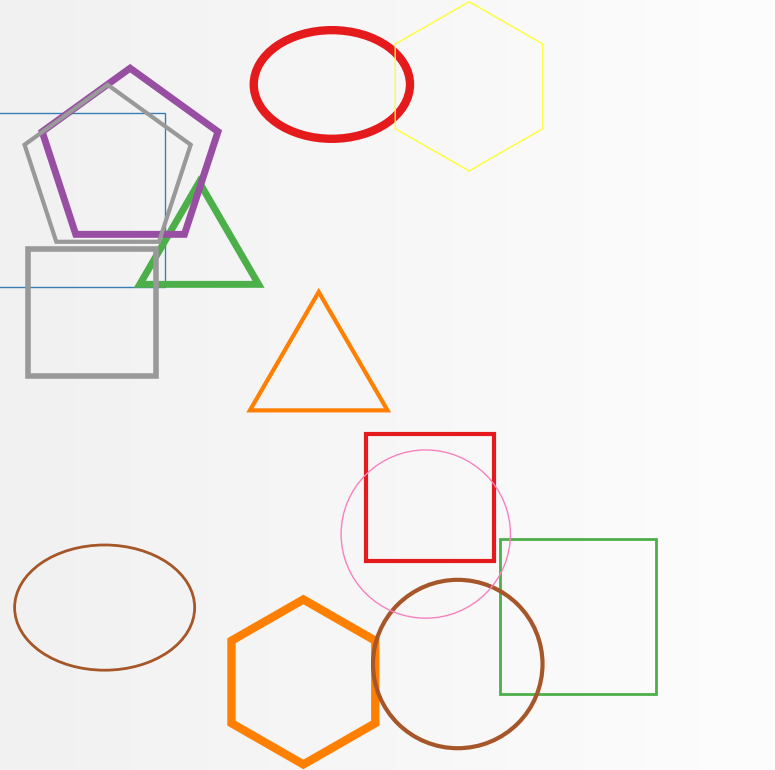[{"shape": "square", "thickness": 1.5, "radius": 0.41, "center": [0.555, 0.354]}, {"shape": "oval", "thickness": 3, "radius": 0.5, "center": [0.428, 0.89]}, {"shape": "square", "thickness": 0.5, "radius": 0.56, "center": [0.1, 0.74]}, {"shape": "square", "thickness": 1, "radius": 0.5, "center": [0.745, 0.199]}, {"shape": "triangle", "thickness": 2.5, "radius": 0.44, "center": [0.257, 0.675]}, {"shape": "pentagon", "thickness": 2.5, "radius": 0.6, "center": [0.168, 0.792]}, {"shape": "triangle", "thickness": 1.5, "radius": 0.51, "center": [0.411, 0.518]}, {"shape": "hexagon", "thickness": 3, "radius": 0.54, "center": [0.391, 0.114]}, {"shape": "hexagon", "thickness": 0.5, "radius": 0.55, "center": [0.605, 0.888]}, {"shape": "oval", "thickness": 1, "radius": 0.58, "center": [0.135, 0.211]}, {"shape": "circle", "thickness": 1.5, "radius": 0.55, "center": [0.591, 0.138]}, {"shape": "circle", "thickness": 0.5, "radius": 0.55, "center": [0.549, 0.306]}, {"shape": "pentagon", "thickness": 1.5, "radius": 0.56, "center": [0.139, 0.777]}, {"shape": "square", "thickness": 2, "radius": 0.41, "center": [0.119, 0.594]}]